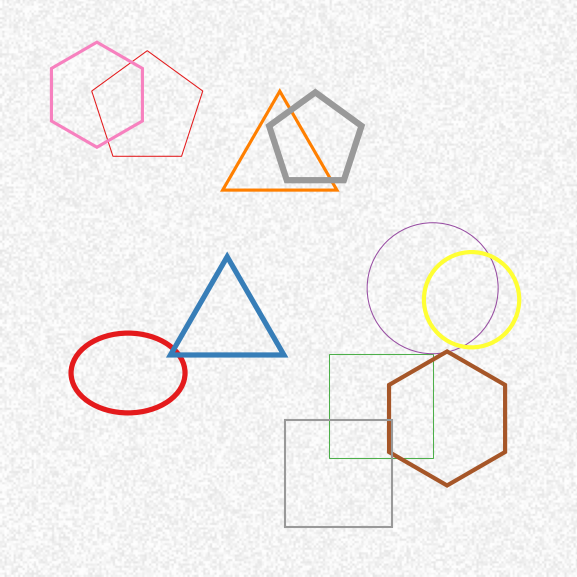[{"shape": "pentagon", "thickness": 0.5, "radius": 0.51, "center": [0.255, 0.81]}, {"shape": "oval", "thickness": 2.5, "radius": 0.49, "center": [0.222, 0.353]}, {"shape": "triangle", "thickness": 2.5, "radius": 0.57, "center": [0.393, 0.441]}, {"shape": "square", "thickness": 0.5, "radius": 0.45, "center": [0.66, 0.296]}, {"shape": "circle", "thickness": 0.5, "radius": 0.57, "center": [0.749, 0.5]}, {"shape": "triangle", "thickness": 1.5, "radius": 0.57, "center": [0.485, 0.727]}, {"shape": "circle", "thickness": 2, "radius": 0.41, "center": [0.817, 0.48]}, {"shape": "hexagon", "thickness": 2, "radius": 0.58, "center": [0.774, 0.275]}, {"shape": "hexagon", "thickness": 1.5, "radius": 0.45, "center": [0.168, 0.835]}, {"shape": "square", "thickness": 1, "radius": 0.46, "center": [0.586, 0.179]}, {"shape": "pentagon", "thickness": 3, "radius": 0.42, "center": [0.546, 0.755]}]